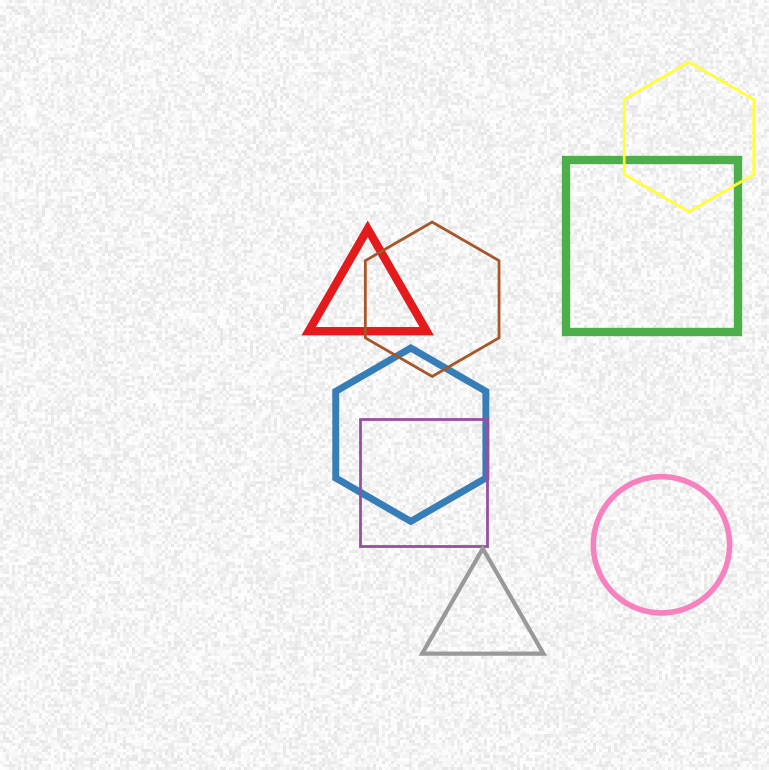[{"shape": "triangle", "thickness": 3, "radius": 0.44, "center": [0.478, 0.614]}, {"shape": "hexagon", "thickness": 2.5, "radius": 0.56, "center": [0.534, 0.435]}, {"shape": "square", "thickness": 3, "radius": 0.56, "center": [0.847, 0.68]}, {"shape": "square", "thickness": 1, "radius": 0.41, "center": [0.55, 0.373]}, {"shape": "hexagon", "thickness": 1, "radius": 0.49, "center": [0.895, 0.822]}, {"shape": "hexagon", "thickness": 1, "radius": 0.5, "center": [0.561, 0.611]}, {"shape": "circle", "thickness": 2, "radius": 0.44, "center": [0.859, 0.292]}, {"shape": "triangle", "thickness": 1.5, "radius": 0.45, "center": [0.627, 0.197]}]